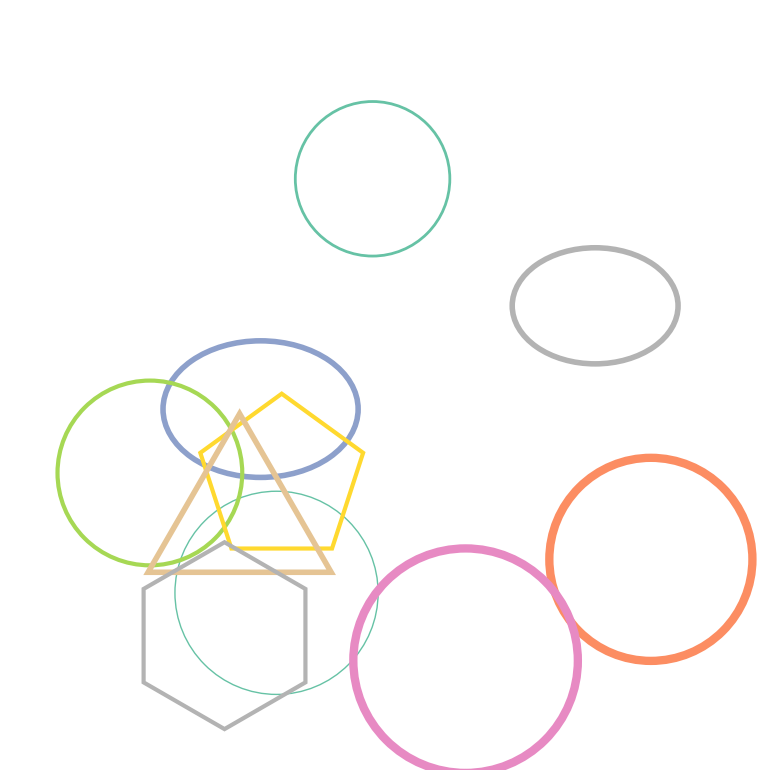[{"shape": "circle", "thickness": 0.5, "radius": 0.66, "center": [0.359, 0.23]}, {"shape": "circle", "thickness": 1, "radius": 0.5, "center": [0.484, 0.768]}, {"shape": "circle", "thickness": 3, "radius": 0.66, "center": [0.845, 0.274]}, {"shape": "oval", "thickness": 2, "radius": 0.63, "center": [0.338, 0.469]}, {"shape": "circle", "thickness": 3, "radius": 0.73, "center": [0.605, 0.142]}, {"shape": "circle", "thickness": 1.5, "radius": 0.6, "center": [0.195, 0.386]}, {"shape": "pentagon", "thickness": 1.5, "radius": 0.56, "center": [0.366, 0.378]}, {"shape": "triangle", "thickness": 2, "radius": 0.69, "center": [0.311, 0.325]}, {"shape": "oval", "thickness": 2, "radius": 0.54, "center": [0.773, 0.603]}, {"shape": "hexagon", "thickness": 1.5, "radius": 0.61, "center": [0.292, 0.174]}]